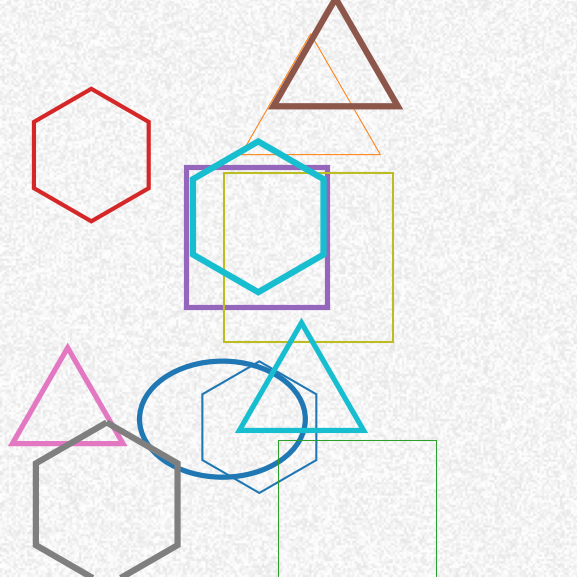[{"shape": "oval", "thickness": 2.5, "radius": 0.72, "center": [0.385, 0.273]}, {"shape": "hexagon", "thickness": 1, "radius": 0.57, "center": [0.449, 0.259]}, {"shape": "triangle", "thickness": 0.5, "radius": 0.7, "center": [0.538, 0.801]}, {"shape": "square", "thickness": 0.5, "radius": 0.69, "center": [0.618, 0.1]}, {"shape": "hexagon", "thickness": 2, "radius": 0.57, "center": [0.158, 0.731]}, {"shape": "square", "thickness": 2.5, "radius": 0.61, "center": [0.444, 0.588]}, {"shape": "triangle", "thickness": 3, "radius": 0.62, "center": [0.581, 0.877]}, {"shape": "triangle", "thickness": 2.5, "radius": 0.55, "center": [0.117, 0.286]}, {"shape": "hexagon", "thickness": 3, "radius": 0.71, "center": [0.185, 0.126]}, {"shape": "square", "thickness": 1, "radius": 0.73, "center": [0.535, 0.553]}, {"shape": "triangle", "thickness": 2.5, "radius": 0.62, "center": [0.522, 0.316]}, {"shape": "hexagon", "thickness": 3, "radius": 0.65, "center": [0.447, 0.624]}]